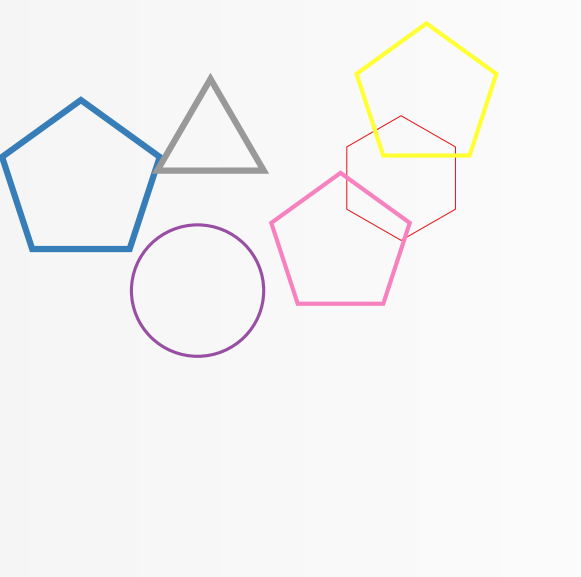[{"shape": "hexagon", "thickness": 0.5, "radius": 0.54, "center": [0.69, 0.691]}, {"shape": "pentagon", "thickness": 3, "radius": 0.71, "center": [0.139, 0.683]}, {"shape": "circle", "thickness": 1.5, "radius": 0.57, "center": [0.34, 0.496]}, {"shape": "pentagon", "thickness": 2, "radius": 0.63, "center": [0.734, 0.832]}, {"shape": "pentagon", "thickness": 2, "radius": 0.63, "center": [0.586, 0.574]}, {"shape": "triangle", "thickness": 3, "radius": 0.53, "center": [0.362, 0.757]}]